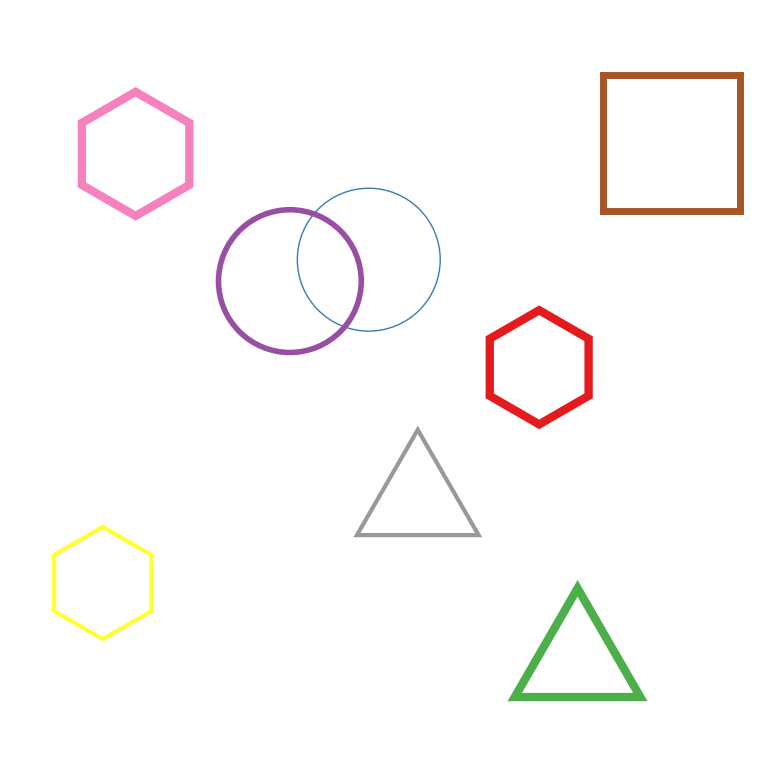[{"shape": "hexagon", "thickness": 3, "radius": 0.37, "center": [0.7, 0.523]}, {"shape": "circle", "thickness": 0.5, "radius": 0.46, "center": [0.479, 0.663]}, {"shape": "triangle", "thickness": 3, "radius": 0.47, "center": [0.75, 0.142]}, {"shape": "circle", "thickness": 2, "radius": 0.46, "center": [0.376, 0.635]}, {"shape": "hexagon", "thickness": 1.5, "radius": 0.36, "center": [0.133, 0.243]}, {"shape": "square", "thickness": 2.5, "radius": 0.44, "center": [0.872, 0.814]}, {"shape": "hexagon", "thickness": 3, "radius": 0.4, "center": [0.176, 0.8]}, {"shape": "triangle", "thickness": 1.5, "radius": 0.46, "center": [0.543, 0.351]}]